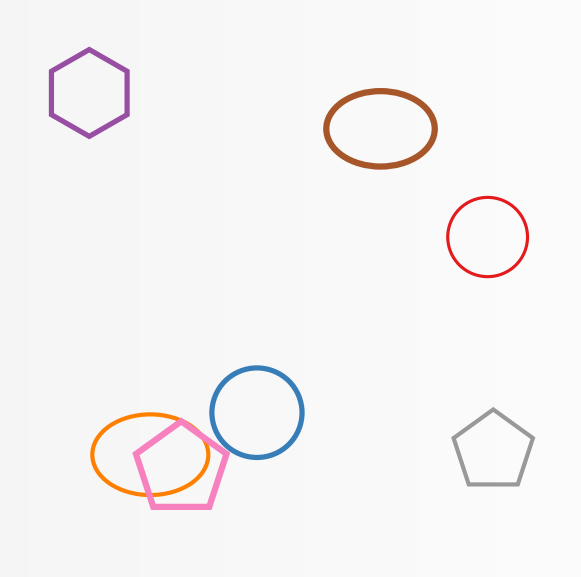[{"shape": "circle", "thickness": 1.5, "radius": 0.34, "center": [0.839, 0.589]}, {"shape": "circle", "thickness": 2.5, "radius": 0.39, "center": [0.442, 0.285]}, {"shape": "hexagon", "thickness": 2.5, "radius": 0.38, "center": [0.154, 0.838]}, {"shape": "oval", "thickness": 2, "radius": 0.5, "center": [0.259, 0.212]}, {"shape": "oval", "thickness": 3, "radius": 0.47, "center": [0.655, 0.776]}, {"shape": "pentagon", "thickness": 3, "radius": 0.41, "center": [0.312, 0.188]}, {"shape": "pentagon", "thickness": 2, "radius": 0.36, "center": [0.849, 0.218]}]